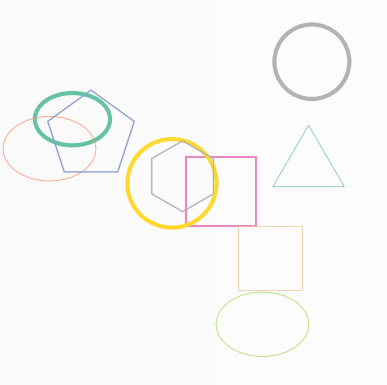[{"shape": "oval", "thickness": 3, "radius": 0.49, "center": [0.187, 0.69]}, {"shape": "triangle", "thickness": 0.5, "radius": 0.53, "center": [0.796, 0.568]}, {"shape": "oval", "thickness": 0.5, "radius": 0.6, "center": [0.128, 0.614]}, {"shape": "pentagon", "thickness": 1, "radius": 0.59, "center": [0.235, 0.649]}, {"shape": "square", "thickness": 1.5, "radius": 0.45, "center": [0.57, 0.503]}, {"shape": "oval", "thickness": 0.5, "radius": 0.6, "center": [0.677, 0.158]}, {"shape": "circle", "thickness": 3, "radius": 0.57, "center": [0.444, 0.524]}, {"shape": "square", "thickness": 0.5, "radius": 0.42, "center": [0.696, 0.331]}, {"shape": "hexagon", "thickness": 1, "radius": 0.46, "center": [0.471, 0.542]}, {"shape": "circle", "thickness": 3, "radius": 0.48, "center": [0.805, 0.84]}]